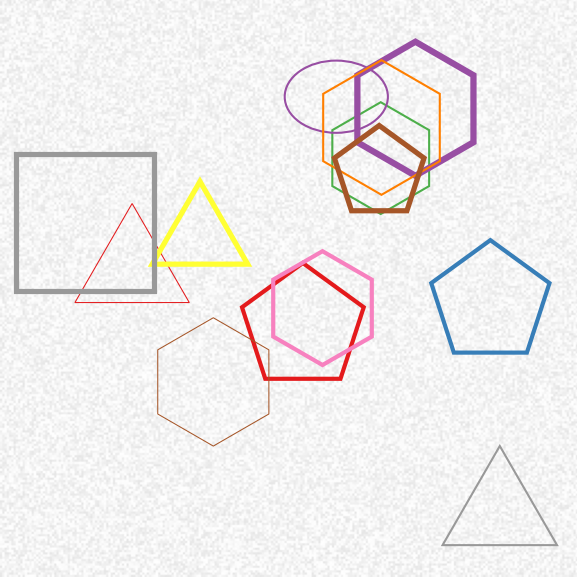[{"shape": "triangle", "thickness": 0.5, "radius": 0.57, "center": [0.229, 0.532]}, {"shape": "pentagon", "thickness": 2, "radius": 0.55, "center": [0.524, 0.433]}, {"shape": "pentagon", "thickness": 2, "radius": 0.54, "center": [0.849, 0.476]}, {"shape": "hexagon", "thickness": 1, "radius": 0.48, "center": [0.659, 0.725]}, {"shape": "oval", "thickness": 1, "radius": 0.45, "center": [0.582, 0.832]}, {"shape": "hexagon", "thickness": 3, "radius": 0.58, "center": [0.719, 0.811]}, {"shape": "hexagon", "thickness": 1, "radius": 0.58, "center": [0.661, 0.778]}, {"shape": "triangle", "thickness": 2.5, "radius": 0.48, "center": [0.346, 0.589]}, {"shape": "pentagon", "thickness": 2.5, "radius": 0.41, "center": [0.657, 0.7]}, {"shape": "hexagon", "thickness": 0.5, "radius": 0.56, "center": [0.369, 0.338]}, {"shape": "hexagon", "thickness": 2, "radius": 0.49, "center": [0.558, 0.466]}, {"shape": "square", "thickness": 2.5, "radius": 0.59, "center": [0.147, 0.613]}, {"shape": "triangle", "thickness": 1, "radius": 0.57, "center": [0.865, 0.112]}]